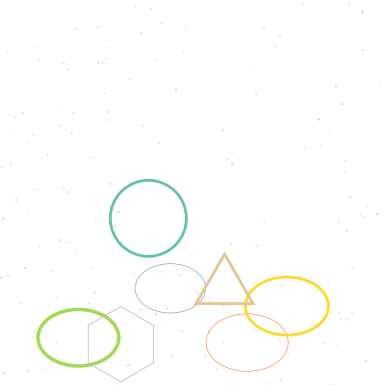[{"shape": "circle", "thickness": 2, "radius": 0.49, "center": [0.385, 0.433]}, {"shape": "oval", "thickness": 0.5, "radius": 0.53, "center": [0.642, 0.11]}, {"shape": "oval", "thickness": 0.5, "radius": 0.46, "center": [0.443, 0.251]}, {"shape": "oval", "thickness": 2.5, "radius": 0.53, "center": [0.204, 0.123]}, {"shape": "oval", "thickness": 2, "radius": 0.54, "center": [0.745, 0.205]}, {"shape": "triangle", "thickness": 2, "radius": 0.43, "center": [0.583, 0.254]}, {"shape": "hexagon", "thickness": 0.5, "radius": 0.49, "center": [0.314, 0.106]}]